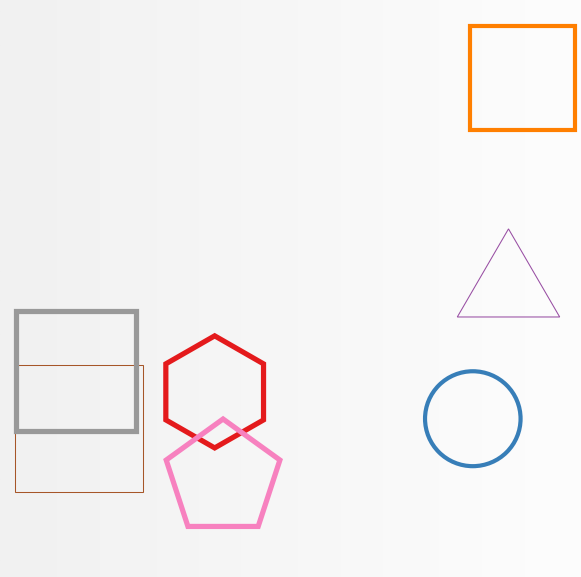[{"shape": "hexagon", "thickness": 2.5, "radius": 0.49, "center": [0.369, 0.321]}, {"shape": "circle", "thickness": 2, "radius": 0.41, "center": [0.813, 0.274]}, {"shape": "triangle", "thickness": 0.5, "radius": 0.51, "center": [0.875, 0.501]}, {"shape": "square", "thickness": 2, "radius": 0.45, "center": [0.899, 0.864]}, {"shape": "square", "thickness": 0.5, "radius": 0.55, "center": [0.136, 0.257]}, {"shape": "pentagon", "thickness": 2.5, "radius": 0.51, "center": [0.384, 0.171]}, {"shape": "square", "thickness": 2.5, "radius": 0.52, "center": [0.131, 0.356]}]